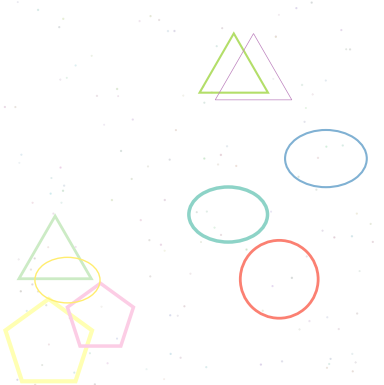[{"shape": "oval", "thickness": 2.5, "radius": 0.51, "center": [0.593, 0.443]}, {"shape": "pentagon", "thickness": 3, "radius": 0.59, "center": [0.127, 0.105]}, {"shape": "circle", "thickness": 2, "radius": 0.51, "center": [0.725, 0.275]}, {"shape": "oval", "thickness": 1.5, "radius": 0.53, "center": [0.847, 0.588]}, {"shape": "triangle", "thickness": 1.5, "radius": 0.51, "center": [0.607, 0.811]}, {"shape": "pentagon", "thickness": 2.5, "radius": 0.45, "center": [0.261, 0.174]}, {"shape": "triangle", "thickness": 0.5, "radius": 0.57, "center": [0.658, 0.798]}, {"shape": "triangle", "thickness": 2, "radius": 0.54, "center": [0.143, 0.33]}, {"shape": "oval", "thickness": 1, "radius": 0.42, "center": [0.175, 0.272]}]